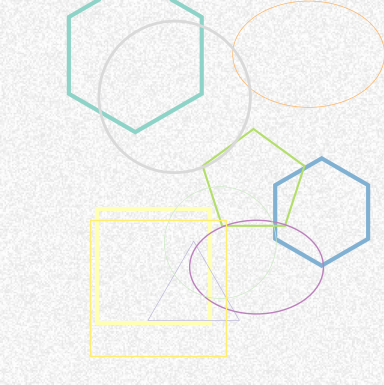[{"shape": "hexagon", "thickness": 3, "radius": 1.0, "center": [0.351, 0.856]}, {"shape": "square", "thickness": 3, "radius": 0.74, "center": [0.399, 0.309]}, {"shape": "triangle", "thickness": 0.5, "radius": 0.69, "center": [0.503, 0.236]}, {"shape": "hexagon", "thickness": 3, "radius": 0.7, "center": [0.836, 0.449]}, {"shape": "oval", "thickness": 0.5, "radius": 0.99, "center": [0.802, 0.859]}, {"shape": "pentagon", "thickness": 1.5, "radius": 0.69, "center": [0.658, 0.526]}, {"shape": "circle", "thickness": 2, "radius": 0.98, "center": [0.454, 0.748]}, {"shape": "oval", "thickness": 1, "radius": 0.87, "center": [0.666, 0.306]}, {"shape": "circle", "thickness": 0.5, "radius": 0.73, "center": [0.572, 0.37]}, {"shape": "square", "thickness": 1, "radius": 0.88, "center": [0.411, 0.252]}]